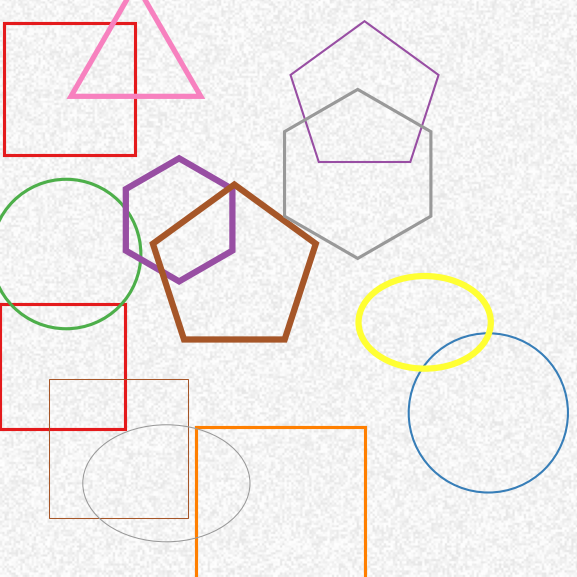[{"shape": "square", "thickness": 1.5, "radius": 0.54, "center": [0.108, 0.364]}, {"shape": "square", "thickness": 1.5, "radius": 0.57, "center": [0.12, 0.845]}, {"shape": "circle", "thickness": 1, "radius": 0.69, "center": [0.846, 0.284]}, {"shape": "circle", "thickness": 1.5, "radius": 0.65, "center": [0.114, 0.559]}, {"shape": "hexagon", "thickness": 3, "radius": 0.53, "center": [0.31, 0.618]}, {"shape": "pentagon", "thickness": 1, "radius": 0.67, "center": [0.631, 0.828]}, {"shape": "square", "thickness": 1.5, "radius": 0.73, "center": [0.485, 0.113]}, {"shape": "oval", "thickness": 3, "radius": 0.57, "center": [0.735, 0.441]}, {"shape": "pentagon", "thickness": 3, "radius": 0.74, "center": [0.406, 0.531]}, {"shape": "square", "thickness": 0.5, "radius": 0.6, "center": [0.205, 0.222]}, {"shape": "triangle", "thickness": 2.5, "radius": 0.65, "center": [0.235, 0.897]}, {"shape": "hexagon", "thickness": 1.5, "radius": 0.73, "center": [0.619, 0.698]}, {"shape": "oval", "thickness": 0.5, "radius": 0.72, "center": [0.288, 0.162]}]